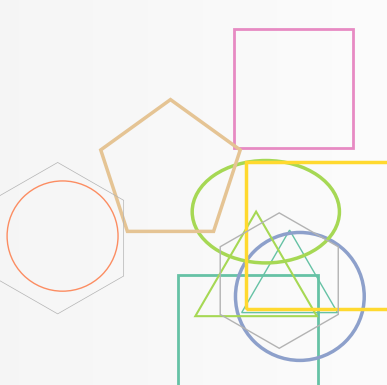[{"shape": "square", "thickness": 2, "radius": 0.9, "center": [0.641, 0.105]}, {"shape": "triangle", "thickness": 1, "radius": 0.71, "center": [0.747, 0.259]}, {"shape": "circle", "thickness": 1, "radius": 0.72, "center": [0.161, 0.387]}, {"shape": "circle", "thickness": 2.5, "radius": 0.83, "center": [0.774, 0.23]}, {"shape": "square", "thickness": 2, "radius": 0.77, "center": [0.758, 0.77]}, {"shape": "triangle", "thickness": 1.5, "radius": 0.91, "center": [0.661, 0.269]}, {"shape": "oval", "thickness": 2.5, "radius": 0.95, "center": [0.686, 0.45]}, {"shape": "square", "thickness": 2.5, "radius": 0.95, "center": [0.826, 0.388]}, {"shape": "pentagon", "thickness": 2.5, "radius": 0.95, "center": [0.44, 0.552]}, {"shape": "hexagon", "thickness": 1, "radius": 0.88, "center": [0.721, 0.271]}, {"shape": "hexagon", "thickness": 0.5, "radius": 0.98, "center": [0.149, 0.381]}]